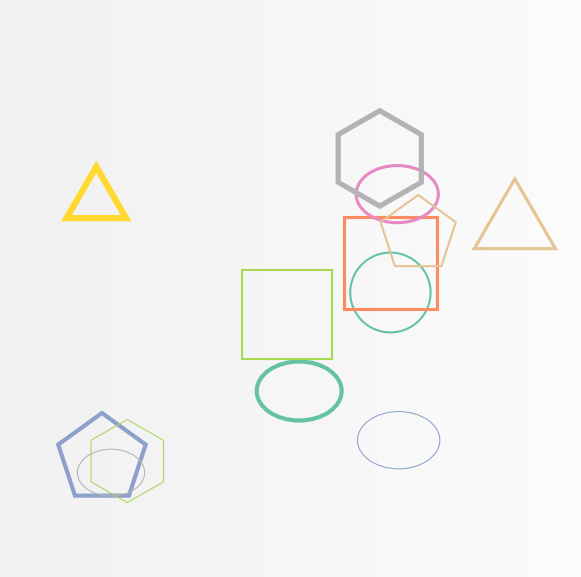[{"shape": "circle", "thickness": 1, "radius": 0.35, "center": [0.672, 0.493]}, {"shape": "oval", "thickness": 2, "radius": 0.36, "center": [0.515, 0.322]}, {"shape": "square", "thickness": 1.5, "radius": 0.4, "center": [0.672, 0.544]}, {"shape": "pentagon", "thickness": 2, "radius": 0.4, "center": [0.175, 0.205]}, {"shape": "oval", "thickness": 0.5, "radius": 0.35, "center": [0.686, 0.237]}, {"shape": "oval", "thickness": 1.5, "radius": 0.35, "center": [0.683, 0.663]}, {"shape": "square", "thickness": 1, "radius": 0.39, "center": [0.494, 0.455]}, {"shape": "hexagon", "thickness": 0.5, "radius": 0.36, "center": [0.219, 0.201]}, {"shape": "triangle", "thickness": 3, "radius": 0.3, "center": [0.166, 0.651]}, {"shape": "pentagon", "thickness": 1, "radius": 0.34, "center": [0.719, 0.593]}, {"shape": "triangle", "thickness": 1.5, "radius": 0.4, "center": [0.886, 0.609]}, {"shape": "hexagon", "thickness": 2.5, "radius": 0.41, "center": [0.653, 0.725]}, {"shape": "oval", "thickness": 0.5, "radius": 0.29, "center": [0.191, 0.181]}]